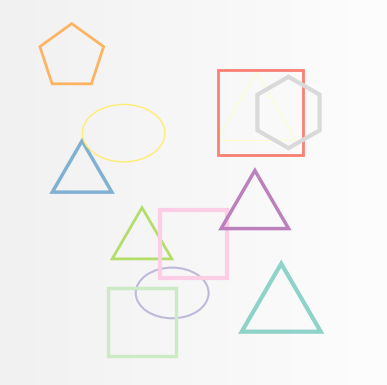[{"shape": "triangle", "thickness": 3, "radius": 0.59, "center": [0.726, 0.197]}, {"shape": "triangle", "thickness": 0.5, "radius": 0.59, "center": [0.662, 0.695]}, {"shape": "oval", "thickness": 1.5, "radius": 0.47, "center": [0.444, 0.239]}, {"shape": "square", "thickness": 2, "radius": 0.55, "center": [0.673, 0.708]}, {"shape": "triangle", "thickness": 2.5, "radius": 0.44, "center": [0.212, 0.545]}, {"shape": "pentagon", "thickness": 2, "radius": 0.43, "center": [0.185, 0.852]}, {"shape": "triangle", "thickness": 2, "radius": 0.44, "center": [0.366, 0.372]}, {"shape": "square", "thickness": 3, "radius": 0.44, "center": [0.499, 0.366]}, {"shape": "hexagon", "thickness": 3, "radius": 0.46, "center": [0.745, 0.708]}, {"shape": "triangle", "thickness": 2.5, "radius": 0.5, "center": [0.658, 0.457]}, {"shape": "square", "thickness": 2.5, "radius": 0.44, "center": [0.367, 0.163]}, {"shape": "oval", "thickness": 1, "radius": 0.53, "center": [0.319, 0.654]}]